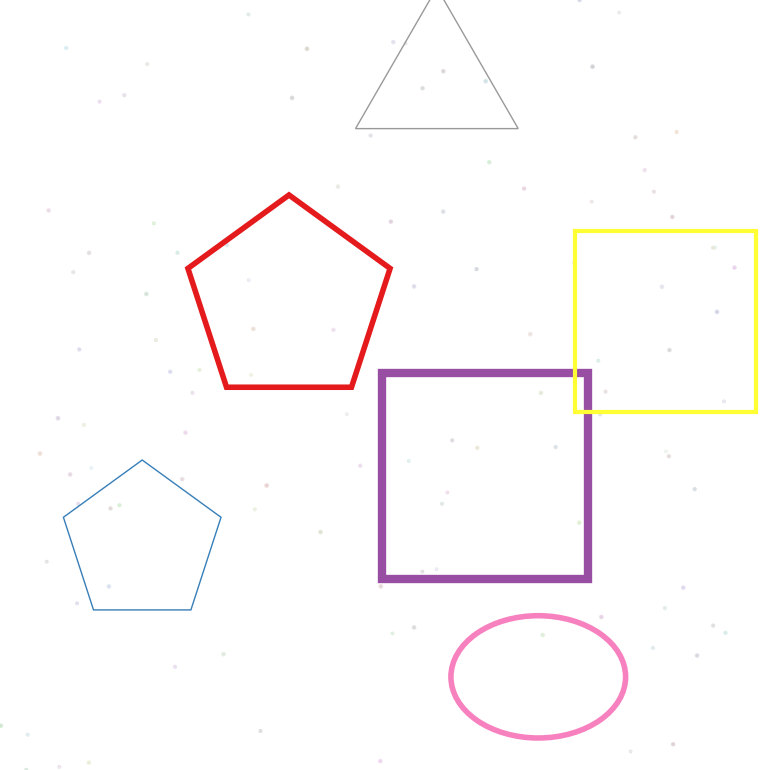[{"shape": "pentagon", "thickness": 2, "radius": 0.69, "center": [0.375, 0.609]}, {"shape": "pentagon", "thickness": 0.5, "radius": 0.54, "center": [0.185, 0.295]}, {"shape": "square", "thickness": 3, "radius": 0.67, "center": [0.63, 0.382]}, {"shape": "square", "thickness": 1.5, "radius": 0.59, "center": [0.864, 0.583]}, {"shape": "oval", "thickness": 2, "radius": 0.57, "center": [0.699, 0.121]}, {"shape": "triangle", "thickness": 0.5, "radius": 0.61, "center": [0.567, 0.894]}]